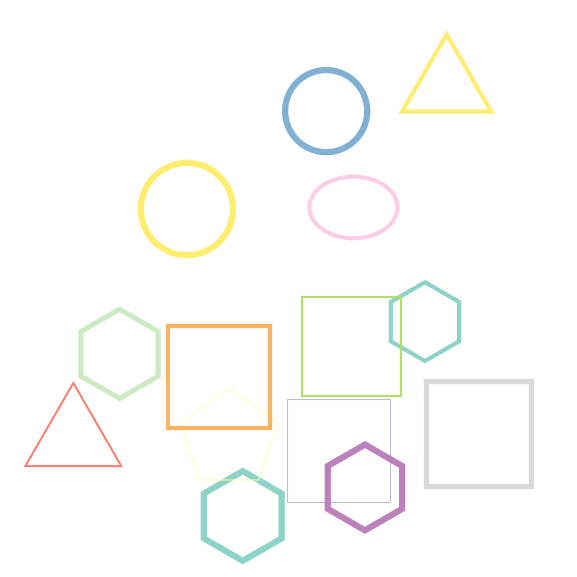[{"shape": "hexagon", "thickness": 2, "radius": 0.34, "center": [0.736, 0.442]}, {"shape": "hexagon", "thickness": 3, "radius": 0.39, "center": [0.42, 0.106]}, {"shape": "pentagon", "thickness": 0.5, "radius": 0.44, "center": [0.396, 0.239]}, {"shape": "square", "thickness": 0.5, "radius": 0.45, "center": [0.586, 0.219]}, {"shape": "triangle", "thickness": 1, "radius": 0.48, "center": [0.127, 0.24]}, {"shape": "circle", "thickness": 3, "radius": 0.36, "center": [0.565, 0.807]}, {"shape": "square", "thickness": 2, "radius": 0.44, "center": [0.379, 0.346]}, {"shape": "square", "thickness": 1, "radius": 0.43, "center": [0.608, 0.4]}, {"shape": "oval", "thickness": 2, "radius": 0.38, "center": [0.612, 0.64]}, {"shape": "square", "thickness": 2.5, "radius": 0.45, "center": [0.829, 0.248]}, {"shape": "hexagon", "thickness": 3, "radius": 0.37, "center": [0.632, 0.155]}, {"shape": "hexagon", "thickness": 2.5, "radius": 0.39, "center": [0.207, 0.386]}, {"shape": "triangle", "thickness": 2, "radius": 0.45, "center": [0.773, 0.851]}, {"shape": "circle", "thickness": 3, "radius": 0.4, "center": [0.324, 0.637]}]